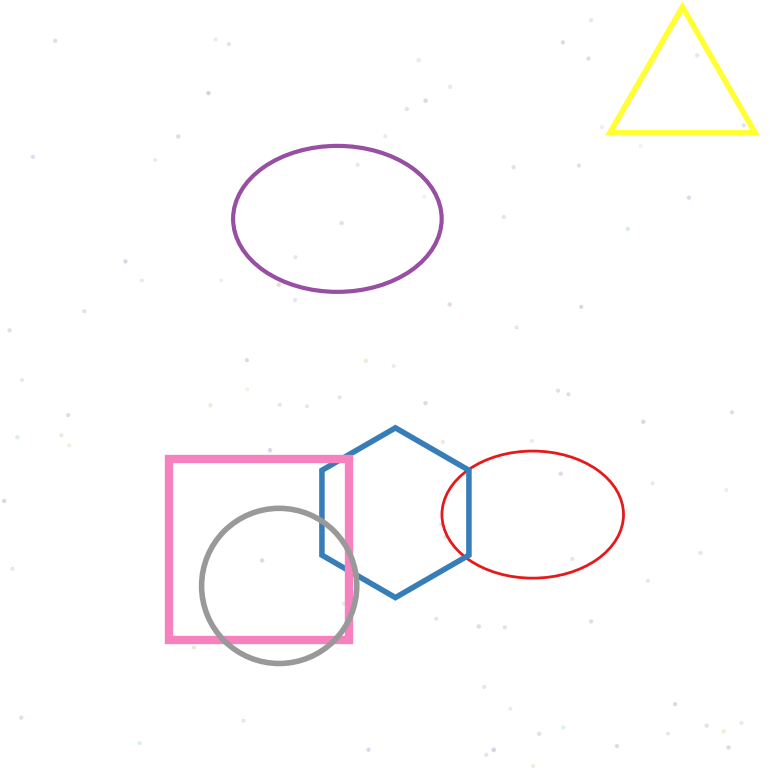[{"shape": "oval", "thickness": 1, "radius": 0.59, "center": [0.692, 0.332]}, {"shape": "hexagon", "thickness": 2, "radius": 0.55, "center": [0.514, 0.334]}, {"shape": "oval", "thickness": 1.5, "radius": 0.68, "center": [0.438, 0.716]}, {"shape": "triangle", "thickness": 2, "radius": 0.54, "center": [0.886, 0.882]}, {"shape": "square", "thickness": 3, "radius": 0.59, "center": [0.336, 0.286]}, {"shape": "circle", "thickness": 2, "radius": 0.5, "center": [0.363, 0.239]}]